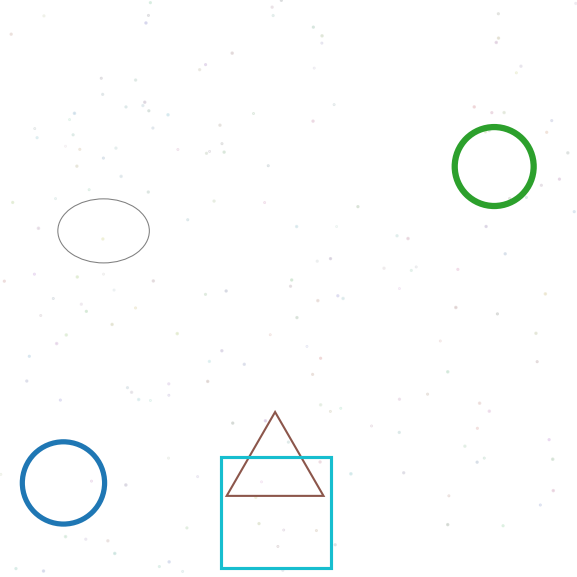[{"shape": "circle", "thickness": 2.5, "radius": 0.36, "center": [0.11, 0.163]}, {"shape": "circle", "thickness": 3, "radius": 0.34, "center": [0.856, 0.711]}, {"shape": "triangle", "thickness": 1, "radius": 0.48, "center": [0.476, 0.189]}, {"shape": "oval", "thickness": 0.5, "radius": 0.4, "center": [0.179, 0.599]}, {"shape": "square", "thickness": 1.5, "radius": 0.48, "center": [0.478, 0.112]}]